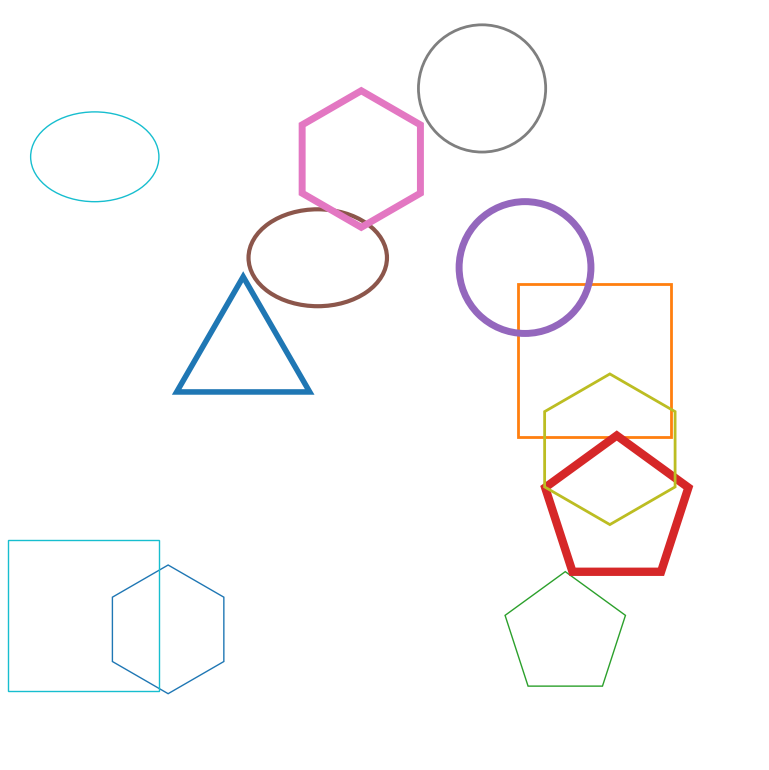[{"shape": "triangle", "thickness": 2, "radius": 0.5, "center": [0.316, 0.541]}, {"shape": "hexagon", "thickness": 0.5, "radius": 0.42, "center": [0.218, 0.183]}, {"shape": "square", "thickness": 1, "radius": 0.5, "center": [0.772, 0.532]}, {"shape": "pentagon", "thickness": 0.5, "radius": 0.41, "center": [0.734, 0.175]}, {"shape": "pentagon", "thickness": 3, "radius": 0.49, "center": [0.801, 0.337]}, {"shape": "circle", "thickness": 2.5, "radius": 0.43, "center": [0.682, 0.653]}, {"shape": "oval", "thickness": 1.5, "radius": 0.45, "center": [0.413, 0.665]}, {"shape": "hexagon", "thickness": 2.5, "radius": 0.44, "center": [0.469, 0.793]}, {"shape": "circle", "thickness": 1, "radius": 0.41, "center": [0.626, 0.885]}, {"shape": "hexagon", "thickness": 1, "radius": 0.49, "center": [0.792, 0.417]}, {"shape": "square", "thickness": 0.5, "radius": 0.49, "center": [0.108, 0.201]}, {"shape": "oval", "thickness": 0.5, "radius": 0.42, "center": [0.123, 0.796]}]